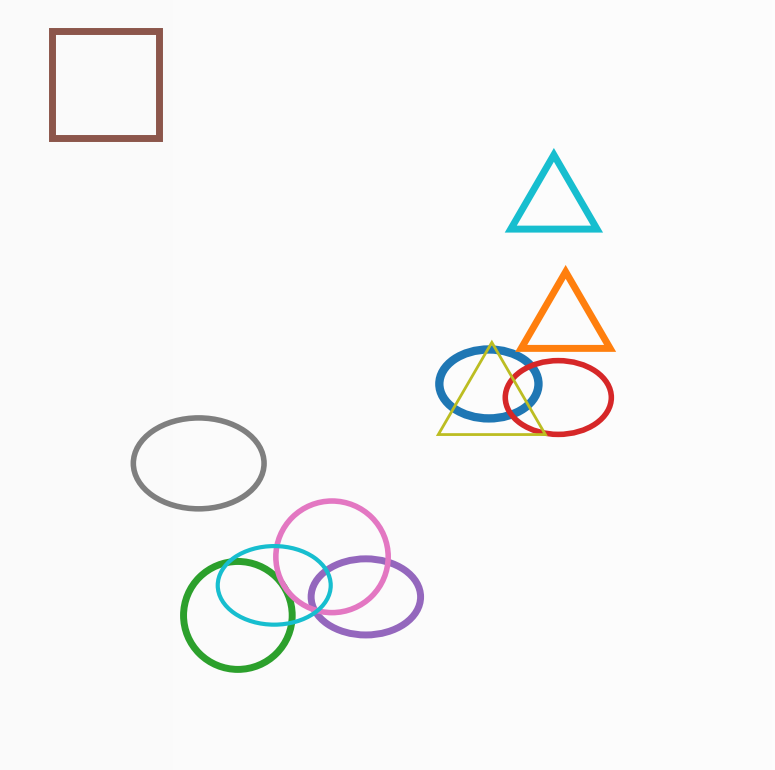[{"shape": "oval", "thickness": 3, "radius": 0.32, "center": [0.631, 0.501]}, {"shape": "triangle", "thickness": 2.5, "radius": 0.33, "center": [0.73, 0.581]}, {"shape": "circle", "thickness": 2.5, "radius": 0.35, "center": [0.307, 0.201]}, {"shape": "oval", "thickness": 2, "radius": 0.34, "center": [0.72, 0.484]}, {"shape": "oval", "thickness": 2.5, "radius": 0.35, "center": [0.472, 0.225]}, {"shape": "square", "thickness": 2.5, "radius": 0.35, "center": [0.136, 0.89]}, {"shape": "circle", "thickness": 2, "radius": 0.36, "center": [0.428, 0.277]}, {"shape": "oval", "thickness": 2, "radius": 0.42, "center": [0.256, 0.398]}, {"shape": "triangle", "thickness": 1, "radius": 0.4, "center": [0.635, 0.476]}, {"shape": "triangle", "thickness": 2.5, "radius": 0.32, "center": [0.715, 0.735]}, {"shape": "oval", "thickness": 1.5, "radius": 0.36, "center": [0.354, 0.24]}]